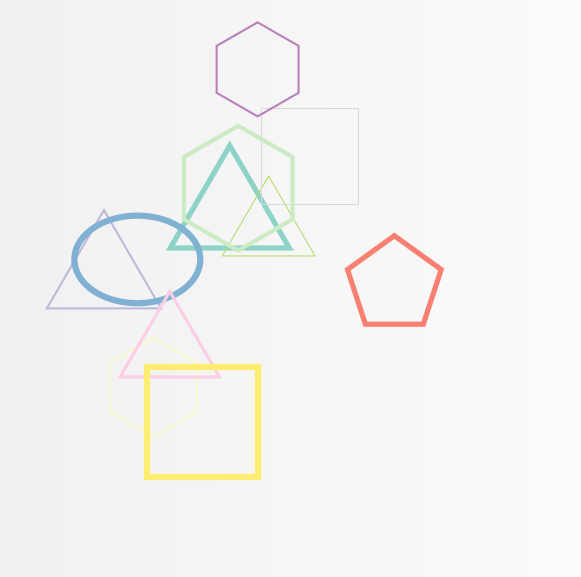[{"shape": "triangle", "thickness": 2.5, "radius": 0.59, "center": [0.395, 0.629]}, {"shape": "hexagon", "thickness": 0.5, "radius": 0.43, "center": [0.264, 0.328]}, {"shape": "triangle", "thickness": 1, "radius": 0.57, "center": [0.179, 0.522]}, {"shape": "pentagon", "thickness": 2.5, "radius": 0.42, "center": [0.678, 0.506]}, {"shape": "oval", "thickness": 3, "radius": 0.54, "center": [0.236, 0.55]}, {"shape": "triangle", "thickness": 0.5, "radius": 0.46, "center": [0.462, 0.602]}, {"shape": "triangle", "thickness": 1.5, "radius": 0.49, "center": [0.292, 0.396]}, {"shape": "square", "thickness": 0.5, "radius": 0.42, "center": [0.533, 0.729]}, {"shape": "hexagon", "thickness": 1, "radius": 0.41, "center": [0.443, 0.879]}, {"shape": "hexagon", "thickness": 2, "radius": 0.54, "center": [0.41, 0.673]}, {"shape": "square", "thickness": 3, "radius": 0.48, "center": [0.348, 0.268]}]